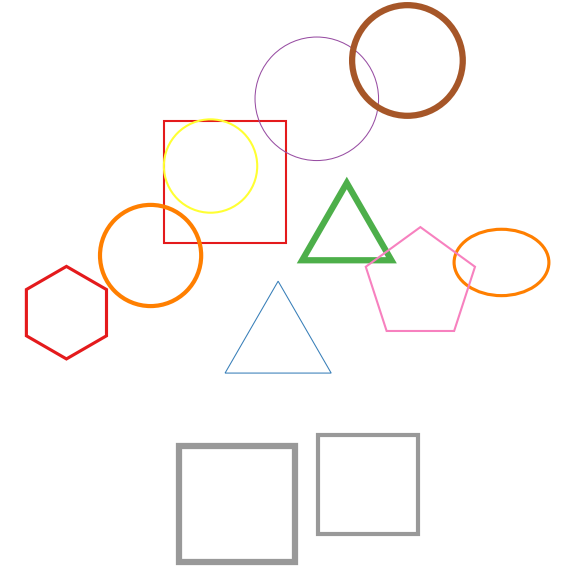[{"shape": "hexagon", "thickness": 1.5, "radius": 0.4, "center": [0.115, 0.458]}, {"shape": "square", "thickness": 1, "radius": 0.53, "center": [0.39, 0.684]}, {"shape": "triangle", "thickness": 0.5, "radius": 0.53, "center": [0.482, 0.406]}, {"shape": "triangle", "thickness": 3, "radius": 0.45, "center": [0.601, 0.593]}, {"shape": "circle", "thickness": 0.5, "radius": 0.53, "center": [0.549, 0.828]}, {"shape": "oval", "thickness": 1.5, "radius": 0.41, "center": [0.868, 0.545]}, {"shape": "circle", "thickness": 2, "radius": 0.44, "center": [0.261, 0.557]}, {"shape": "circle", "thickness": 1, "radius": 0.4, "center": [0.365, 0.712]}, {"shape": "circle", "thickness": 3, "radius": 0.48, "center": [0.706, 0.894]}, {"shape": "pentagon", "thickness": 1, "radius": 0.5, "center": [0.728, 0.506]}, {"shape": "square", "thickness": 2, "radius": 0.43, "center": [0.637, 0.16]}, {"shape": "square", "thickness": 3, "radius": 0.5, "center": [0.41, 0.127]}]